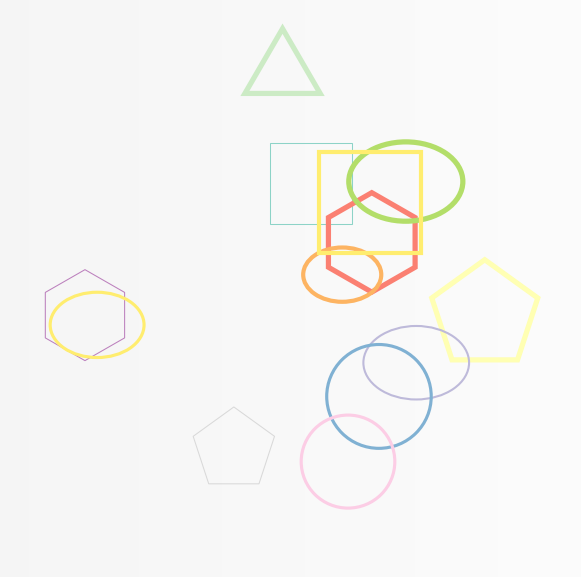[{"shape": "square", "thickness": 0.5, "radius": 0.35, "center": [0.535, 0.681]}, {"shape": "pentagon", "thickness": 2.5, "radius": 0.48, "center": [0.834, 0.454]}, {"shape": "oval", "thickness": 1, "radius": 0.45, "center": [0.716, 0.371]}, {"shape": "hexagon", "thickness": 2.5, "radius": 0.43, "center": [0.64, 0.579]}, {"shape": "circle", "thickness": 1.5, "radius": 0.45, "center": [0.652, 0.313]}, {"shape": "oval", "thickness": 2, "radius": 0.34, "center": [0.589, 0.524]}, {"shape": "oval", "thickness": 2.5, "radius": 0.49, "center": [0.698, 0.685]}, {"shape": "circle", "thickness": 1.5, "radius": 0.4, "center": [0.599, 0.2]}, {"shape": "pentagon", "thickness": 0.5, "radius": 0.37, "center": [0.402, 0.221]}, {"shape": "hexagon", "thickness": 0.5, "radius": 0.39, "center": [0.146, 0.453]}, {"shape": "triangle", "thickness": 2.5, "radius": 0.37, "center": [0.486, 0.875]}, {"shape": "square", "thickness": 2, "radius": 0.44, "center": [0.636, 0.649]}, {"shape": "oval", "thickness": 1.5, "radius": 0.4, "center": [0.167, 0.437]}]